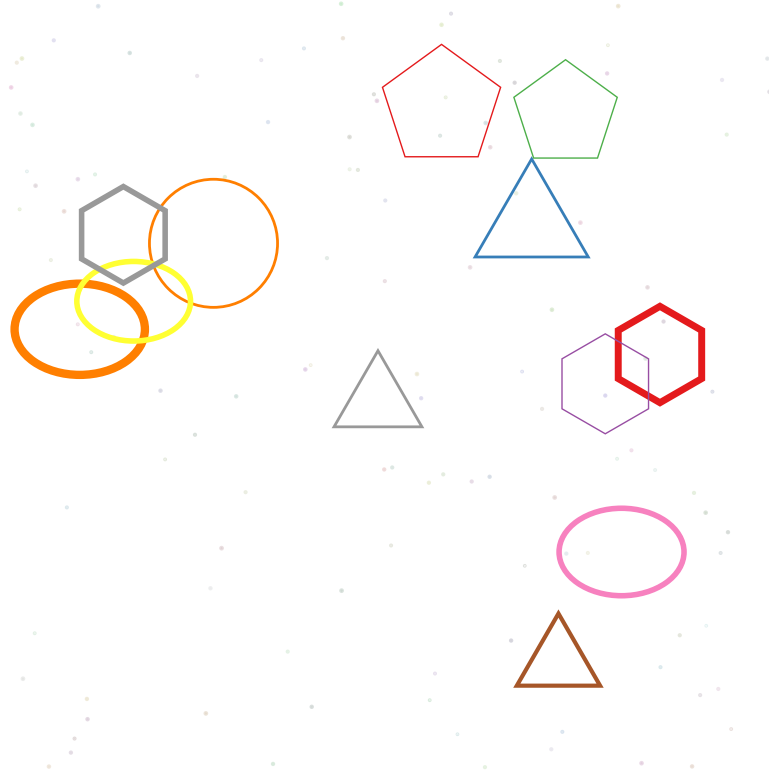[{"shape": "hexagon", "thickness": 2.5, "radius": 0.31, "center": [0.857, 0.54]}, {"shape": "pentagon", "thickness": 0.5, "radius": 0.4, "center": [0.573, 0.862]}, {"shape": "triangle", "thickness": 1, "radius": 0.42, "center": [0.69, 0.709]}, {"shape": "pentagon", "thickness": 0.5, "radius": 0.35, "center": [0.735, 0.852]}, {"shape": "hexagon", "thickness": 0.5, "radius": 0.32, "center": [0.786, 0.502]}, {"shape": "circle", "thickness": 1, "radius": 0.42, "center": [0.277, 0.684]}, {"shape": "oval", "thickness": 3, "radius": 0.42, "center": [0.104, 0.572]}, {"shape": "oval", "thickness": 2, "radius": 0.37, "center": [0.174, 0.609]}, {"shape": "triangle", "thickness": 1.5, "radius": 0.31, "center": [0.725, 0.141]}, {"shape": "oval", "thickness": 2, "radius": 0.41, "center": [0.807, 0.283]}, {"shape": "hexagon", "thickness": 2, "radius": 0.31, "center": [0.16, 0.695]}, {"shape": "triangle", "thickness": 1, "radius": 0.33, "center": [0.491, 0.479]}]